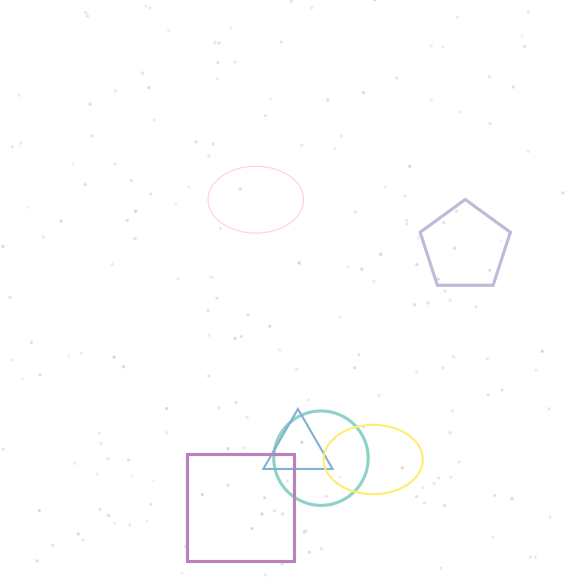[{"shape": "circle", "thickness": 1.5, "radius": 0.41, "center": [0.556, 0.206]}, {"shape": "pentagon", "thickness": 1.5, "radius": 0.41, "center": [0.806, 0.572]}, {"shape": "triangle", "thickness": 1, "radius": 0.35, "center": [0.516, 0.222]}, {"shape": "oval", "thickness": 0.5, "radius": 0.41, "center": [0.443, 0.653]}, {"shape": "square", "thickness": 1.5, "radius": 0.46, "center": [0.417, 0.121]}, {"shape": "oval", "thickness": 1, "radius": 0.43, "center": [0.646, 0.203]}]